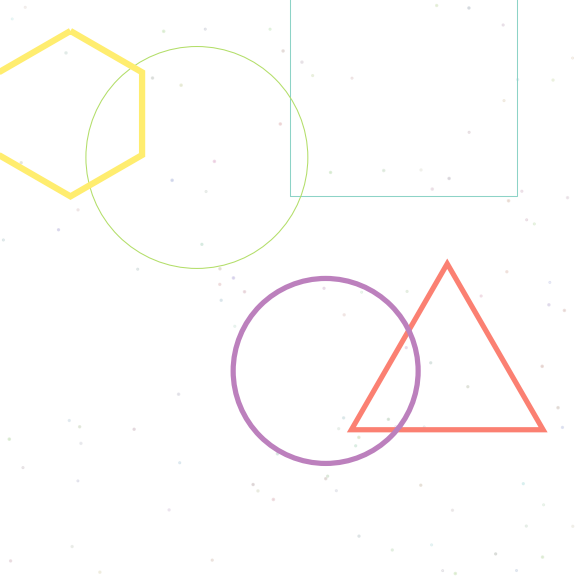[{"shape": "square", "thickness": 0.5, "radius": 0.98, "center": [0.698, 0.856]}, {"shape": "triangle", "thickness": 2.5, "radius": 0.96, "center": [0.774, 0.351]}, {"shape": "circle", "thickness": 0.5, "radius": 0.96, "center": [0.341, 0.726]}, {"shape": "circle", "thickness": 2.5, "radius": 0.8, "center": [0.564, 0.357]}, {"shape": "hexagon", "thickness": 3, "radius": 0.72, "center": [0.122, 0.802]}]